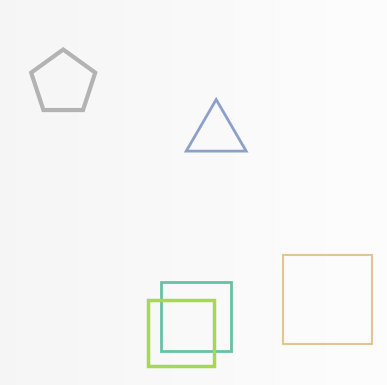[{"shape": "square", "thickness": 2, "radius": 0.45, "center": [0.506, 0.178]}, {"shape": "triangle", "thickness": 2, "radius": 0.45, "center": [0.558, 0.652]}, {"shape": "square", "thickness": 2.5, "radius": 0.43, "center": [0.468, 0.136]}, {"shape": "square", "thickness": 1.5, "radius": 0.58, "center": [0.846, 0.222]}, {"shape": "pentagon", "thickness": 3, "radius": 0.43, "center": [0.163, 0.784]}]